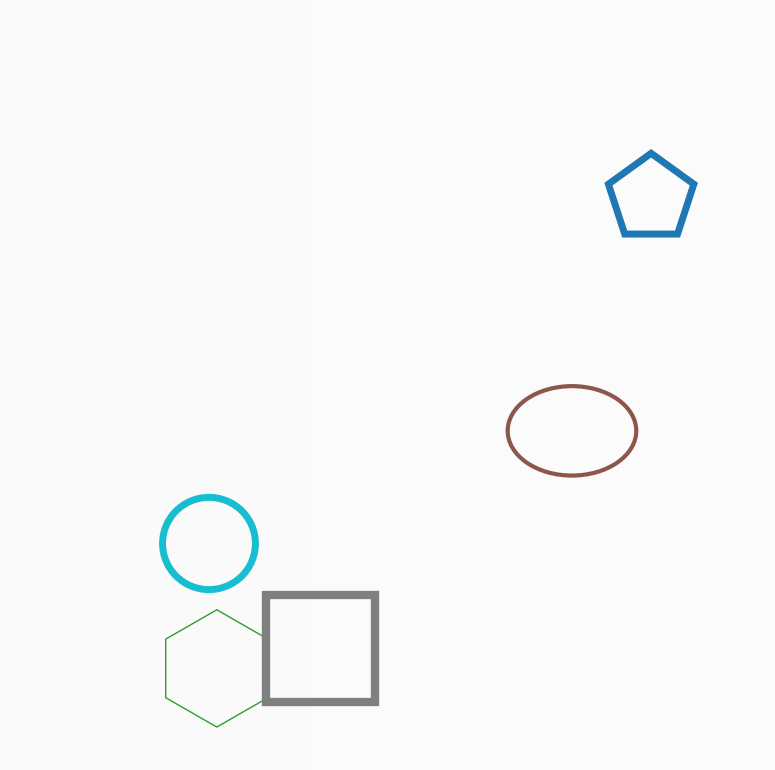[{"shape": "pentagon", "thickness": 2.5, "radius": 0.29, "center": [0.84, 0.743]}, {"shape": "hexagon", "thickness": 0.5, "radius": 0.38, "center": [0.28, 0.132]}, {"shape": "oval", "thickness": 1.5, "radius": 0.41, "center": [0.738, 0.44]}, {"shape": "square", "thickness": 3, "radius": 0.35, "center": [0.413, 0.158]}, {"shape": "circle", "thickness": 2.5, "radius": 0.3, "center": [0.27, 0.294]}]